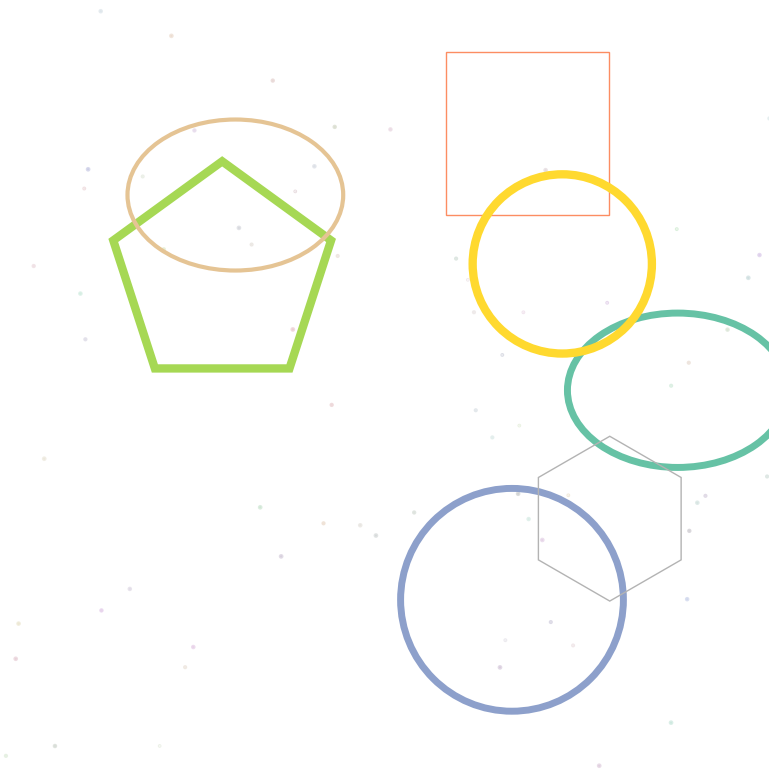[{"shape": "oval", "thickness": 2.5, "radius": 0.72, "center": [0.88, 0.493]}, {"shape": "square", "thickness": 0.5, "radius": 0.53, "center": [0.685, 0.826]}, {"shape": "circle", "thickness": 2.5, "radius": 0.72, "center": [0.665, 0.221]}, {"shape": "pentagon", "thickness": 3, "radius": 0.74, "center": [0.289, 0.642]}, {"shape": "circle", "thickness": 3, "radius": 0.58, "center": [0.73, 0.657]}, {"shape": "oval", "thickness": 1.5, "radius": 0.7, "center": [0.306, 0.747]}, {"shape": "hexagon", "thickness": 0.5, "radius": 0.54, "center": [0.792, 0.326]}]